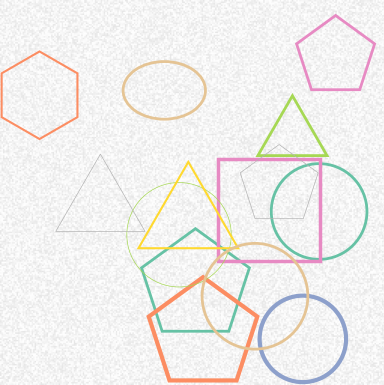[{"shape": "circle", "thickness": 2, "radius": 0.62, "center": [0.829, 0.451]}, {"shape": "pentagon", "thickness": 2, "radius": 0.74, "center": [0.508, 0.259]}, {"shape": "pentagon", "thickness": 3, "radius": 0.74, "center": [0.527, 0.132]}, {"shape": "hexagon", "thickness": 1.5, "radius": 0.57, "center": [0.103, 0.753]}, {"shape": "circle", "thickness": 3, "radius": 0.56, "center": [0.787, 0.12]}, {"shape": "pentagon", "thickness": 2, "radius": 0.53, "center": [0.872, 0.853]}, {"shape": "square", "thickness": 2.5, "radius": 0.66, "center": [0.699, 0.455]}, {"shape": "triangle", "thickness": 2, "radius": 0.52, "center": [0.76, 0.648]}, {"shape": "circle", "thickness": 0.5, "radius": 0.68, "center": [0.465, 0.39]}, {"shape": "triangle", "thickness": 1.5, "radius": 0.75, "center": [0.489, 0.43]}, {"shape": "circle", "thickness": 2, "radius": 0.69, "center": [0.662, 0.231]}, {"shape": "oval", "thickness": 2, "radius": 0.53, "center": [0.427, 0.765]}, {"shape": "triangle", "thickness": 0.5, "radius": 0.67, "center": [0.261, 0.466]}, {"shape": "pentagon", "thickness": 0.5, "radius": 0.53, "center": [0.725, 0.518]}]